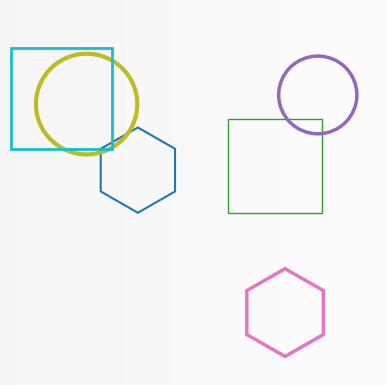[{"shape": "hexagon", "thickness": 1.5, "radius": 0.55, "center": [0.356, 0.558]}, {"shape": "square", "thickness": 1, "radius": 0.61, "center": [0.71, 0.57]}, {"shape": "circle", "thickness": 2.5, "radius": 0.5, "center": [0.82, 0.753]}, {"shape": "hexagon", "thickness": 2.5, "radius": 0.57, "center": [0.736, 0.188]}, {"shape": "circle", "thickness": 3, "radius": 0.65, "center": [0.224, 0.73]}, {"shape": "square", "thickness": 2, "radius": 0.65, "center": [0.158, 0.744]}]